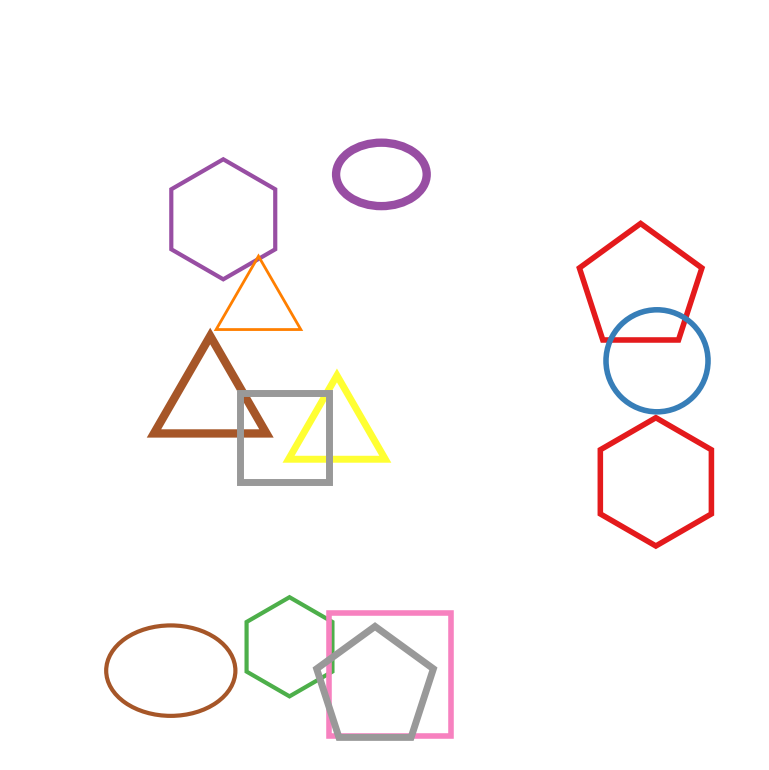[{"shape": "pentagon", "thickness": 2, "radius": 0.42, "center": [0.832, 0.626]}, {"shape": "hexagon", "thickness": 2, "radius": 0.42, "center": [0.852, 0.374]}, {"shape": "circle", "thickness": 2, "radius": 0.33, "center": [0.853, 0.531]}, {"shape": "hexagon", "thickness": 1.5, "radius": 0.32, "center": [0.376, 0.16]}, {"shape": "oval", "thickness": 3, "radius": 0.29, "center": [0.495, 0.774]}, {"shape": "hexagon", "thickness": 1.5, "radius": 0.39, "center": [0.29, 0.715]}, {"shape": "triangle", "thickness": 1, "radius": 0.32, "center": [0.336, 0.604]}, {"shape": "triangle", "thickness": 2.5, "radius": 0.36, "center": [0.438, 0.44]}, {"shape": "oval", "thickness": 1.5, "radius": 0.42, "center": [0.222, 0.129]}, {"shape": "triangle", "thickness": 3, "radius": 0.42, "center": [0.273, 0.479]}, {"shape": "square", "thickness": 2, "radius": 0.4, "center": [0.506, 0.124]}, {"shape": "square", "thickness": 2.5, "radius": 0.29, "center": [0.369, 0.432]}, {"shape": "pentagon", "thickness": 2.5, "radius": 0.4, "center": [0.487, 0.107]}]